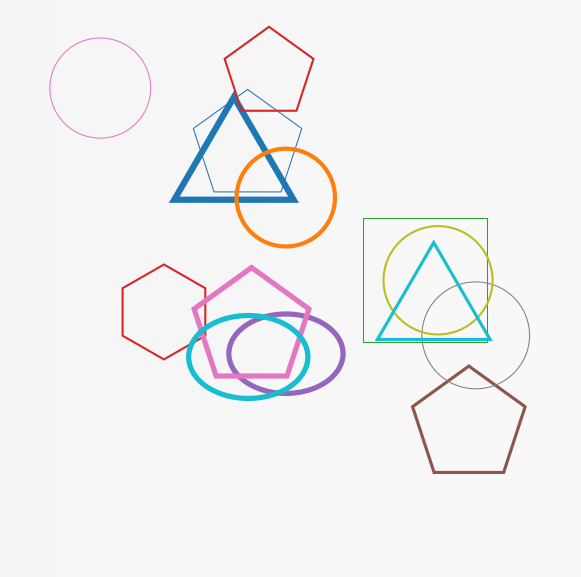[{"shape": "triangle", "thickness": 3, "radius": 0.59, "center": [0.402, 0.713]}, {"shape": "pentagon", "thickness": 0.5, "radius": 0.49, "center": [0.426, 0.746]}, {"shape": "circle", "thickness": 2, "radius": 0.42, "center": [0.492, 0.657]}, {"shape": "square", "thickness": 0.5, "radius": 0.53, "center": [0.731, 0.514]}, {"shape": "hexagon", "thickness": 1, "radius": 0.41, "center": [0.282, 0.459]}, {"shape": "pentagon", "thickness": 1, "radius": 0.4, "center": [0.463, 0.872]}, {"shape": "oval", "thickness": 2.5, "radius": 0.49, "center": [0.492, 0.387]}, {"shape": "pentagon", "thickness": 1.5, "radius": 0.51, "center": [0.807, 0.263]}, {"shape": "pentagon", "thickness": 2.5, "radius": 0.52, "center": [0.433, 0.432]}, {"shape": "circle", "thickness": 0.5, "radius": 0.43, "center": [0.173, 0.847]}, {"shape": "circle", "thickness": 0.5, "radius": 0.46, "center": [0.818, 0.418]}, {"shape": "circle", "thickness": 1, "radius": 0.47, "center": [0.754, 0.514]}, {"shape": "oval", "thickness": 2.5, "radius": 0.51, "center": [0.427, 0.381]}, {"shape": "triangle", "thickness": 1.5, "radius": 0.56, "center": [0.746, 0.467]}]